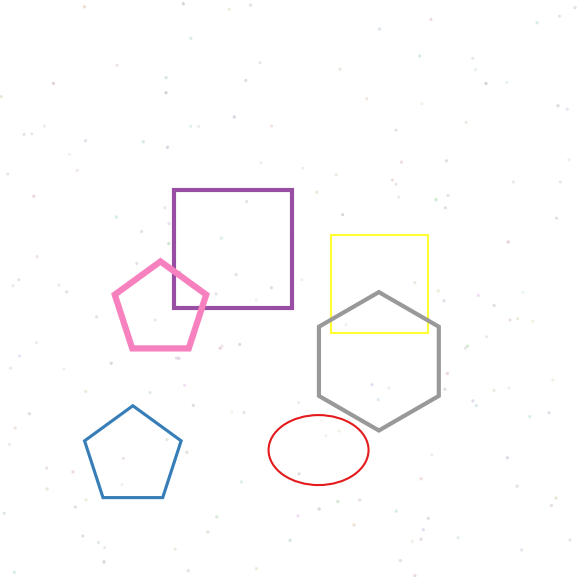[{"shape": "oval", "thickness": 1, "radius": 0.43, "center": [0.552, 0.22]}, {"shape": "pentagon", "thickness": 1.5, "radius": 0.44, "center": [0.23, 0.209]}, {"shape": "square", "thickness": 2, "radius": 0.51, "center": [0.403, 0.569]}, {"shape": "square", "thickness": 1, "radius": 0.42, "center": [0.657, 0.508]}, {"shape": "pentagon", "thickness": 3, "radius": 0.42, "center": [0.278, 0.463]}, {"shape": "hexagon", "thickness": 2, "radius": 0.6, "center": [0.656, 0.373]}]